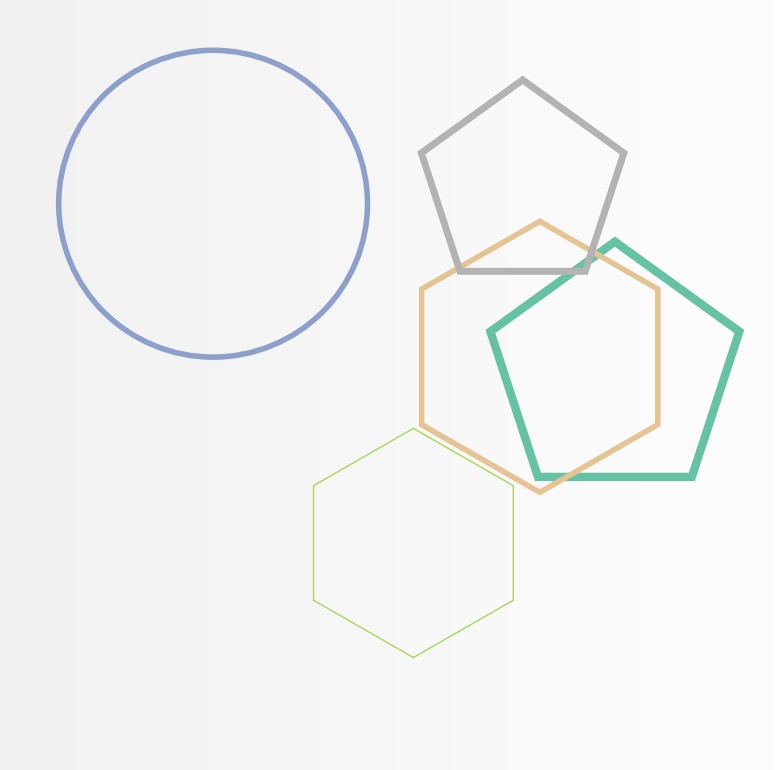[{"shape": "pentagon", "thickness": 3, "radius": 0.84, "center": [0.793, 0.517]}, {"shape": "circle", "thickness": 2, "radius": 1.0, "center": [0.275, 0.735]}, {"shape": "hexagon", "thickness": 0.5, "radius": 0.74, "center": [0.533, 0.295]}, {"shape": "hexagon", "thickness": 2, "radius": 0.88, "center": [0.696, 0.537]}, {"shape": "pentagon", "thickness": 2.5, "radius": 0.69, "center": [0.674, 0.759]}]